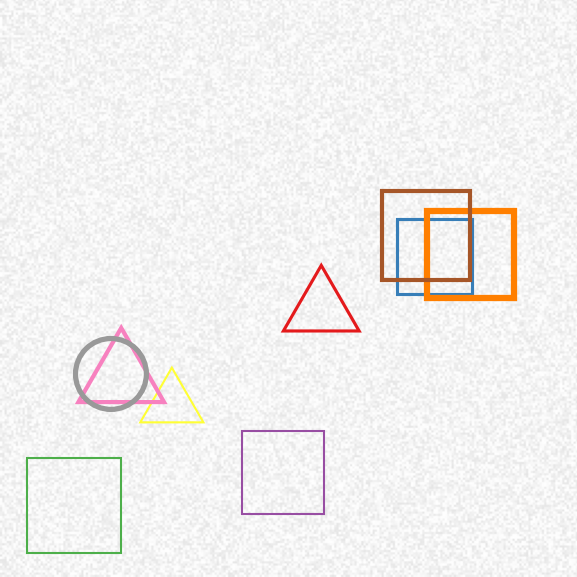[{"shape": "triangle", "thickness": 1.5, "radius": 0.38, "center": [0.556, 0.464]}, {"shape": "square", "thickness": 1.5, "radius": 0.32, "center": [0.753, 0.555]}, {"shape": "square", "thickness": 1, "radius": 0.41, "center": [0.128, 0.124]}, {"shape": "square", "thickness": 1, "radius": 0.36, "center": [0.49, 0.181]}, {"shape": "square", "thickness": 3, "radius": 0.38, "center": [0.815, 0.558]}, {"shape": "triangle", "thickness": 1, "radius": 0.32, "center": [0.298, 0.299]}, {"shape": "square", "thickness": 2, "radius": 0.38, "center": [0.738, 0.591]}, {"shape": "triangle", "thickness": 2, "radius": 0.43, "center": [0.21, 0.346]}, {"shape": "circle", "thickness": 2.5, "radius": 0.31, "center": [0.192, 0.352]}]